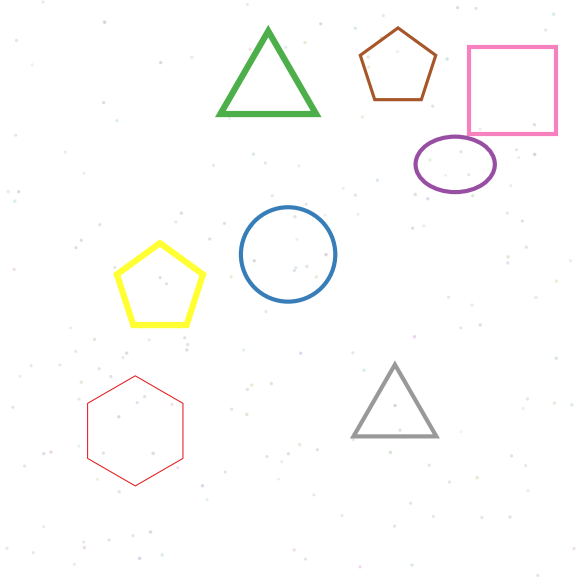[{"shape": "hexagon", "thickness": 0.5, "radius": 0.48, "center": [0.234, 0.253]}, {"shape": "circle", "thickness": 2, "radius": 0.41, "center": [0.499, 0.559]}, {"shape": "triangle", "thickness": 3, "radius": 0.48, "center": [0.465, 0.85]}, {"shape": "oval", "thickness": 2, "radius": 0.34, "center": [0.788, 0.714]}, {"shape": "pentagon", "thickness": 3, "radius": 0.39, "center": [0.277, 0.5]}, {"shape": "pentagon", "thickness": 1.5, "radius": 0.34, "center": [0.689, 0.882]}, {"shape": "square", "thickness": 2, "radius": 0.38, "center": [0.887, 0.843]}, {"shape": "triangle", "thickness": 2, "radius": 0.41, "center": [0.684, 0.285]}]